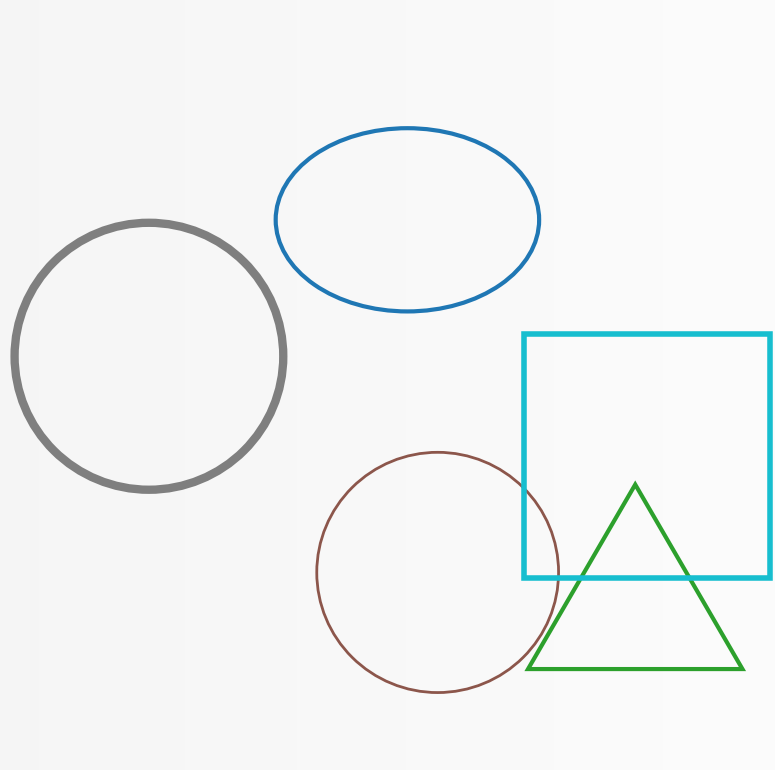[{"shape": "oval", "thickness": 1.5, "radius": 0.85, "center": [0.526, 0.715]}, {"shape": "triangle", "thickness": 1.5, "radius": 0.8, "center": [0.82, 0.211]}, {"shape": "circle", "thickness": 1, "radius": 0.78, "center": [0.565, 0.257]}, {"shape": "circle", "thickness": 3, "radius": 0.87, "center": [0.192, 0.537]}, {"shape": "square", "thickness": 2, "radius": 0.79, "center": [0.835, 0.408]}]